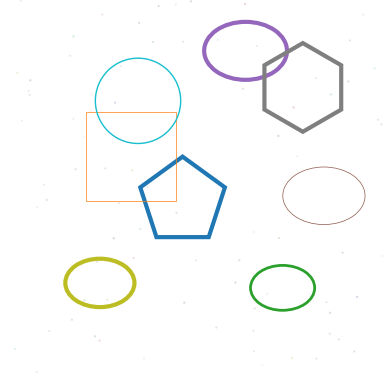[{"shape": "pentagon", "thickness": 3, "radius": 0.58, "center": [0.474, 0.478]}, {"shape": "square", "thickness": 0.5, "radius": 0.58, "center": [0.34, 0.594]}, {"shape": "oval", "thickness": 2, "radius": 0.42, "center": [0.734, 0.252]}, {"shape": "oval", "thickness": 3, "radius": 0.54, "center": [0.638, 0.868]}, {"shape": "oval", "thickness": 0.5, "radius": 0.53, "center": [0.841, 0.491]}, {"shape": "hexagon", "thickness": 3, "radius": 0.58, "center": [0.787, 0.773]}, {"shape": "oval", "thickness": 3, "radius": 0.45, "center": [0.259, 0.265]}, {"shape": "circle", "thickness": 1, "radius": 0.55, "center": [0.358, 0.738]}]